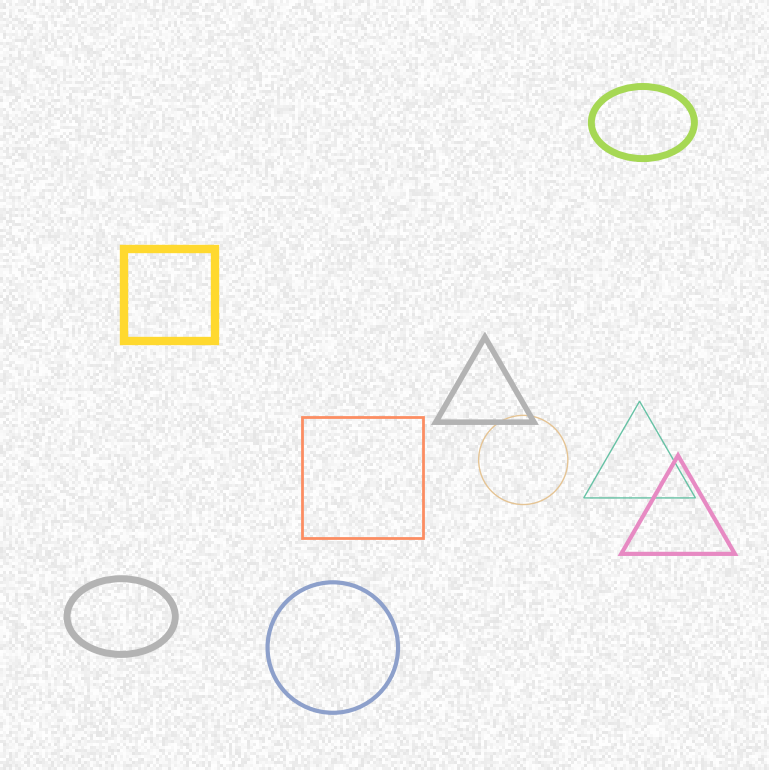[{"shape": "triangle", "thickness": 0.5, "radius": 0.42, "center": [0.831, 0.395]}, {"shape": "square", "thickness": 1, "radius": 0.39, "center": [0.47, 0.38]}, {"shape": "circle", "thickness": 1.5, "radius": 0.42, "center": [0.432, 0.159]}, {"shape": "triangle", "thickness": 1.5, "radius": 0.43, "center": [0.881, 0.323]}, {"shape": "oval", "thickness": 2.5, "radius": 0.33, "center": [0.835, 0.841]}, {"shape": "square", "thickness": 3, "radius": 0.3, "center": [0.22, 0.617]}, {"shape": "circle", "thickness": 0.5, "radius": 0.29, "center": [0.68, 0.403]}, {"shape": "triangle", "thickness": 2, "radius": 0.37, "center": [0.63, 0.489]}, {"shape": "oval", "thickness": 2.5, "radius": 0.35, "center": [0.157, 0.199]}]